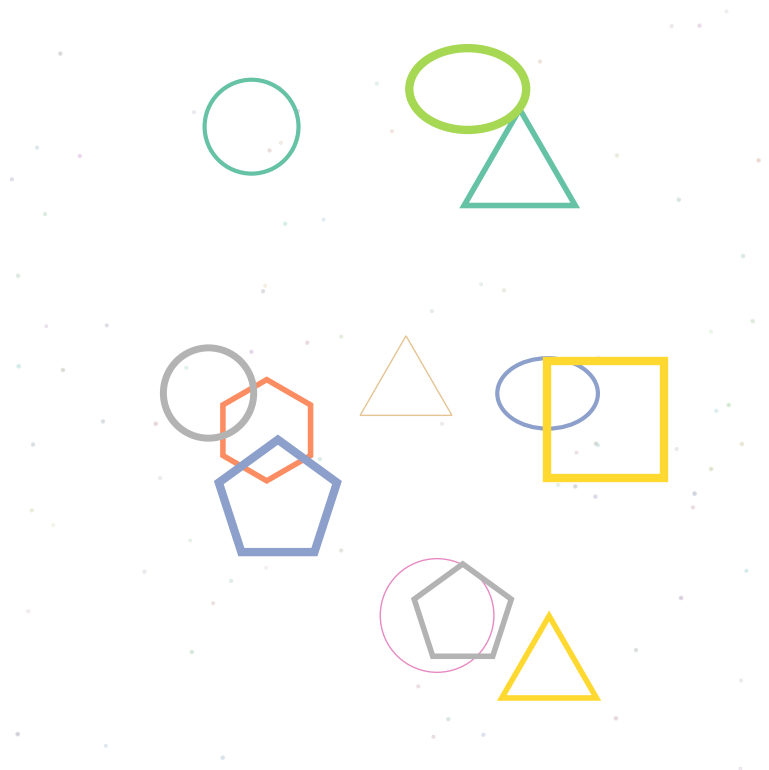[{"shape": "circle", "thickness": 1.5, "radius": 0.3, "center": [0.327, 0.835]}, {"shape": "triangle", "thickness": 2, "radius": 0.42, "center": [0.675, 0.775]}, {"shape": "hexagon", "thickness": 2, "radius": 0.33, "center": [0.346, 0.441]}, {"shape": "pentagon", "thickness": 3, "radius": 0.4, "center": [0.361, 0.348]}, {"shape": "oval", "thickness": 1.5, "radius": 0.33, "center": [0.711, 0.489]}, {"shape": "circle", "thickness": 0.5, "radius": 0.37, "center": [0.568, 0.201]}, {"shape": "oval", "thickness": 3, "radius": 0.38, "center": [0.607, 0.884]}, {"shape": "triangle", "thickness": 2, "radius": 0.36, "center": [0.713, 0.129]}, {"shape": "square", "thickness": 3, "radius": 0.38, "center": [0.786, 0.456]}, {"shape": "triangle", "thickness": 0.5, "radius": 0.34, "center": [0.527, 0.495]}, {"shape": "pentagon", "thickness": 2, "radius": 0.33, "center": [0.601, 0.201]}, {"shape": "circle", "thickness": 2.5, "radius": 0.29, "center": [0.271, 0.49]}]